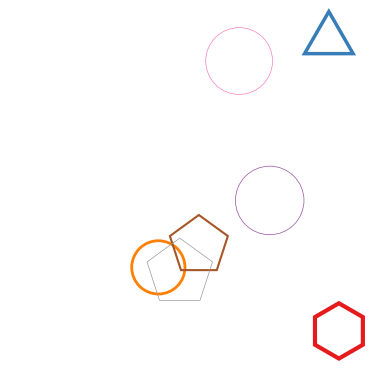[{"shape": "hexagon", "thickness": 3, "radius": 0.36, "center": [0.88, 0.141]}, {"shape": "triangle", "thickness": 2.5, "radius": 0.36, "center": [0.854, 0.897]}, {"shape": "circle", "thickness": 0.5, "radius": 0.45, "center": [0.701, 0.479]}, {"shape": "circle", "thickness": 2, "radius": 0.35, "center": [0.411, 0.306]}, {"shape": "pentagon", "thickness": 1.5, "radius": 0.4, "center": [0.517, 0.362]}, {"shape": "circle", "thickness": 0.5, "radius": 0.43, "center": [0.621, 0.842]}, {"shape": "pentagon", "thickness": 0.5, "radius": 0.45, "center": [0.467, 0.292]}]